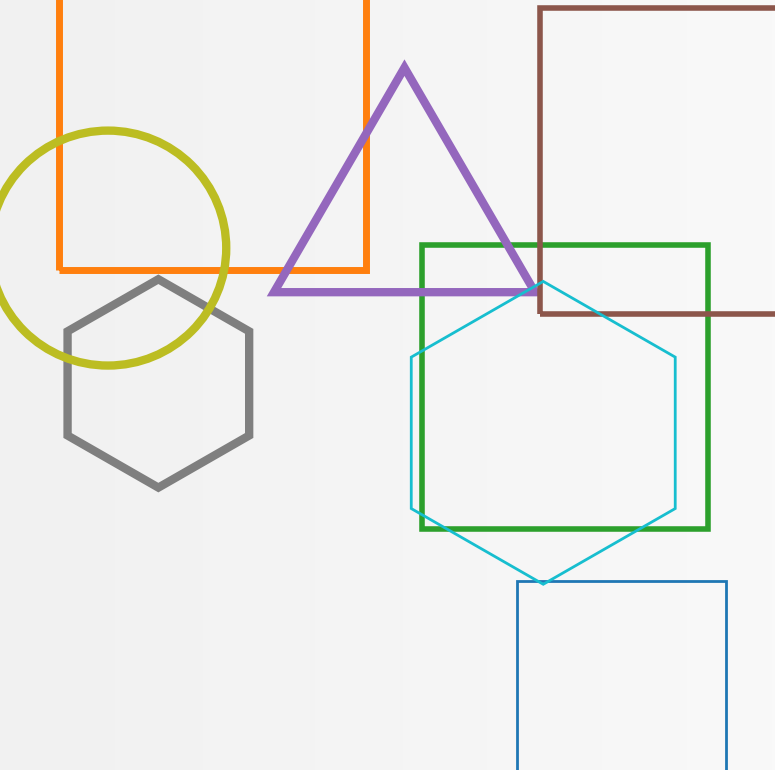[{"shape": "square", "thickness": 1, "radius": 0.67, "center": [0.802, 0.111]}, {"shape": "square", "thickness": 2.5, "radius": 0.99, "center": [0.274, 0.847]}, {"shape": "square", "thickness": 2, "radius": 0.92, "center": [0.729, 0.497]}, {"shape": "triangle", "thickness": 3, "radius": 0.97, "center": [0.522, 0.718]}, {"shape": "square", "thickness": 2, "radius": 0.99, "center": [0.895, 0.791]}, {"shape": "hexagon", "thickness": 3, "radius": 0.68, "center": [0.204, 0.502]}, {"shape": "circle", "thickness": 3, "radius": 0.76, "center": [0.139, 0.678]}, {"shape": "hexagon", "thickness": 1, "radius": 0.98, "center": [0.701, 0.438]}]